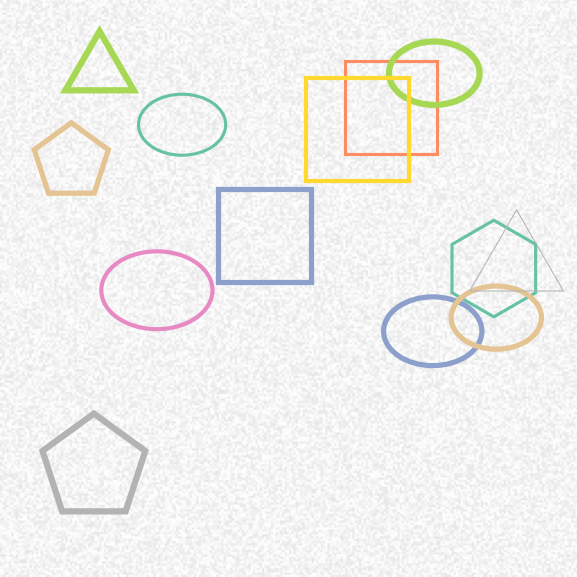[{"shape": "hexagon", "thickness": 1.5, "radius": 0.42, "center": [0.855, 0.534]}, {"shape": "oval", "thickness": 1.5, "radius": 0.38, "center": [0.315, 0.783]}, {"shape": "square", "thickness": 1.5, "radius": 0.4, "center": [0.677, 0.813]}, {"shape": "square", "thickness": 2.5, "radius": 0.4, "center": [0.459, 0.591]}, {"shape": "oval", "thickness": 2.5, "radius": 0.43, "center": [0.749, 0.426]}, {"shape": "oval", "thickness": 2, "radius": 0.48, "center": [0.272, 0.497]}, {"shape": "triangle", "thickness": 3, "radius": 0.34, "center": [0.172, 0.877]}, {"shape": "oval", "thickness": 3, "radius": 0.39, "center": [0.752, 0.872]}, {"shape": "square", "thickness": 2, "radius": 0.44, "center": [0.619, 0.775]}, {"shape": "pentagon", "thickness": 2.5, "radius": 0.34, "center": [0.123, 0.719]}, {"shape": "oval", "thickness": 2.5, "radius": 0.39, "center": [0.859, 0.449]}, {"shape": "triangle", "thickness": 0.5, "radius": 0.47, "center": [0.894, 0.542]}, {"shape": "pentagon", "thickness": 3, "radius": 0.47, "center": [0.163, 0.189]}]